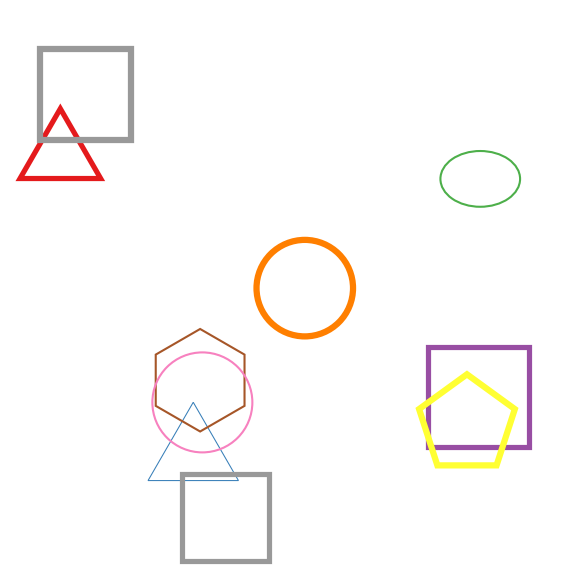[{"shape": "triangle", "thickness": 2.5, "radius": 0.4, "center": [0.104, 0.73]}, {"shape": "triangle", "thickness": 0.5, "radius": 0.45, "center": [0.335, 0.212]}, {"shape": "oval", "thickness": 1, "radius": 0.34, "center": [0.832, 0.689]}, {"shape": "square", "thickness": 2.5, "radius": 0.43, "center": [0.829, 0.311]}, {"shape": "circle", "thickness": 3, "radius": 0.42, "center": [0.528, 0.5]}, {"shape": "pentagon", "thickness": 3, "radius": 0.44, "center": [0.809, 0.264]}, {"shape": "hexagon", "thickness": 1, "radius": 0.44, "center": [0.347, 0.341]}, {"shape": "circle", "thickness": 1, "radius": 0.43, "center": [0.35, 0.302]}, {"shape": "square", "thickness": 3, "radius": 0.39, "center": [0.148, 0.836]}, {"shape": "square", "thickness": 2.5, "radius": 0.38, "center": [0.391, 0.103]}]